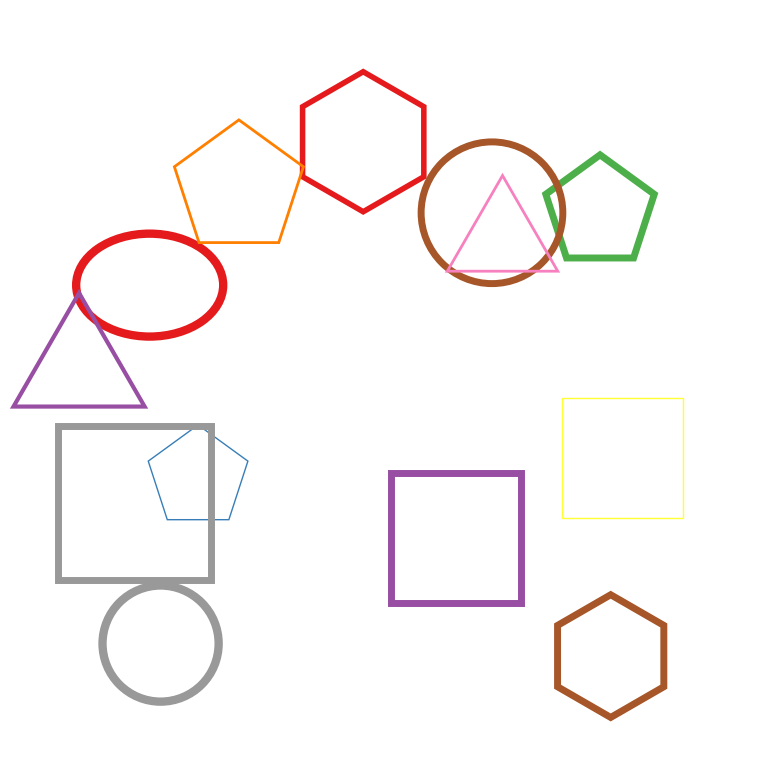[{"shape": "oval", "thickness": 3, "radius": 0.48, "center": [0.194, 0.63]}, {"shape": "hexagon", "thickness": 2, "radius": 0.45, "center": [0.472, 0.816]}, {"shape": "pentagon", "thickness": 0.5, "radius": 0.34, "center": [0.257, 0.38]}, {"shape": "pentagon", "thickness": 2.5, "radius": 0.37, "center": [0.779, 0.725]}, {"shape": "triangle", "thickness": 1.5, "radius": 0.49, "center": [0.103, 0.521]}, {"shape": "square", "thickness": 2.5, "radius": 0.42, "center": [0.592, 0.301]}, {"shape": "pentagon", "thickness": 1, "radius": 0.44, "center": [0.31, 0.756]}, {"shape": "square", "thickness": 0.5, "radius": 0.39, "center": [0.808, 0.405]}, {"shape": "hexagon", "thickness": 2.5, "radius": 0.4, "center": [0.793, 0.148]}, {"shape": "circle", "thickness": 2.5, "radius": 0.46, "center": [0.639, 0.724]}, {"shape": "triangle", "thickness": 1, "radius": 0.41, "center": [0.653, 0.689]}, {"shape": "square", "thickness": 2.5, "radius": 0.5, "center": [0.174, 0.347]}, {"shape": "circle", "thickness": 3, "radius": 0.38, "center": [0.209, 0.164]}]